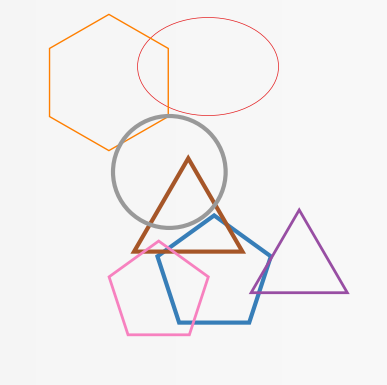[{"shape": "oval", "thickness": 0.5, "radius": 0.91, "center": [0.537, 0.827]}, {"shape": "pentagon", "thickness": 3, "radius": 0.77, "center": [0.553, 0.287]}, {"shape": "triangle", "thickness": 2, "radius": 0.72, "center": [0.772, 0.311]}, {"shape": "hexagon", "thickness": 1, "radius": 0.88, "center": [0.281, 0.786]}, {"shape": "triangle", "thickness": 3, "radius": 0.81, "center": [0.486, 0.427]}, {"shape": "pentagon", "thickness": 2, "radius": 0.67, "center": [0.41, 0.239]}, {"shape": "circle", "thickness": 3, "radius": 0.73, "center": [0.437, 0.553]}]